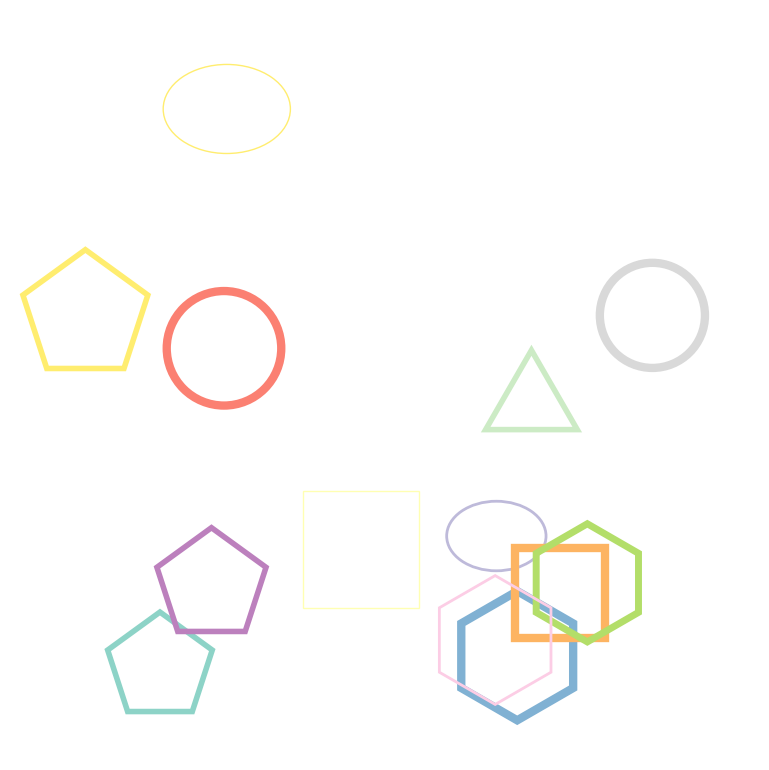[{"shape": "pentagon", "thickness": 2, "radius": 0.36, "center": [0.208, 0.134]}, {"shape": "square", "thickness": 0.5, "radius": 0.38, "center": [0.468, 0.286]}, {"shape": "oval", "thickness": 1, "radius": 0.32, "center": [0.645, 0.304]}, {"shape": "circle", "thickness": 3, "radius": 0.37, "center": [0.291, 0.548]}, {"shape": "hexagon", "thickness": 3, "radius": 0.42, "center": [0.672, 0.148]}, {"shape": "square", "thickness": 3, "radius": 0.29, "center": [0.727, 0.23]}, {"shape": "hexagon", "thickness": 2.5, "radius": 0.38, "center": [0.763, 0.243]}, {"shape": "hexagon", "thickness": 1, "radius": 0.42, "center": [0.643, 0.169]}, {"shape": "circle", "thickness": 3, "radius": 0.34, "center": [0.847, 0.59]}, {"shape": "pentagon", "thickness": 2, "radius": 0.37, "center": [0.275, 0.24]}, {"shape": "triangle", "thickness": 2, "radius": 0.34, "center": [0.69, 0.476]}, {"shape": "oval", "thickness": 0.5, "radius": 0.41, "center": [0.295, 0.858]}, {"shape": "pentagon", "thickness": 2, "radius": 0.43, "center": [0.111, 0.59]}]